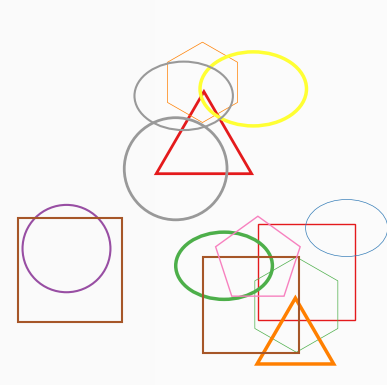[{"shape": "triangle", "thickness": 2, "radius": 0.71, "center": [0.526, 0.62]}, {"shape": "square", "thickness": 1, "radius": 0.62, "center": [0.792, 0.294]}, {"shape": "oval", "thickness": 0.5, "radius": 0.53, "center": [0.895, 0.408]}, {"shape": "oval", "thickness": 2.5, "radius": 0.62, "center": [0.578, 0.31]}, {"shape": "hexagon", "thickness": 0.5, "radius": 0.62, "center": [0.765, 0.209]}, {"shape": "circle", "thickness": 1.5, "radius": 0.57, "center": [0.172, 0.354]}, {"shape": "triangle", "thickness": 2.5, "radius": 0.57, "center": [0.762, 0.112]}, {"shape": "hexagon", "thickness": 0.5, "radius": 0.52, "center": [0.523, 0.786]}, {"shape": "oval", "thickness": 2.5, "radius": 0.69, "center": [0.654, 0.769]}, {"shape": "square", "thickness": 1.5, "radius": 0.67, "center": [0.181, 0.298]}, {"shape": "square", "thickness": 1.5, "radius": 0.62, "center": [0.648, 0.207]}, {"shape": "pentagon", "thickness": 1, "radius": 0.57, "center": [0.666, 0.324]}, {"shape": "circle", "thickness": 2, "radius": 0.66, "center": [0.453, 0.562]}, {"shape": "oval", "thickness": 1.5, "radius": 0.63, "center": [0.474, 0.751]}]